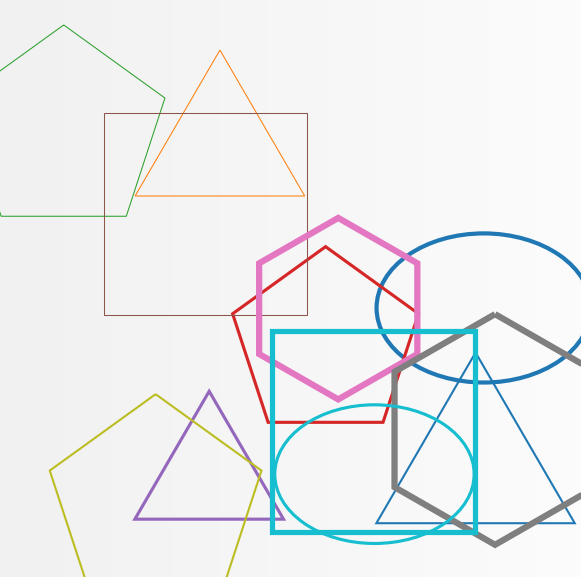[{"shape": "triangle", "thickness": 1, "radius": 0.99, "center": [0.818, 0.192]}, {"shape": "oval", "thickness": 2, "radius": 0.92, "center": [0.832, 0.466]}, {"shape": "triangle", "thickness": 0.5, "radius": 0.84, "center": [0.378, 0.744]}, {"shape": "pentagon", "thickness": 0.5, "radius": 0.92, "center": [0.11, 0.773]}, {"shape": "pentagon", "thickness": 1.5, "radius": 0.84, "center": [0.56, 0.404]}, {"shape": "triangle", "thickness": 1.5, "radius": 0.74, "center": [0.36, 0.174]}, {"shape": "square", "thickness": 0.5, "radius": 0.87, "center": [0.354, 0.629]}, {"shape": "hexagon", "thickness": 3, "radius": 0.79, "center": [0.582, 0.465]}, {"shape": "hexagon", "thickness": 3, "radius": 1.0, "center": [0.852, 0.255]}, {"shape": "pentagon", "thickness": 1, "radius": 0.96, "center": [0.268, 0.125]}, {"shape": "square", "thickness": 2.5, "radius": 0.87, "center": [0.642, 0.252]}, {"shape": "oval", "thickness": 1.5, "radius": 0.86, "center": [0.644, 0.178]}]